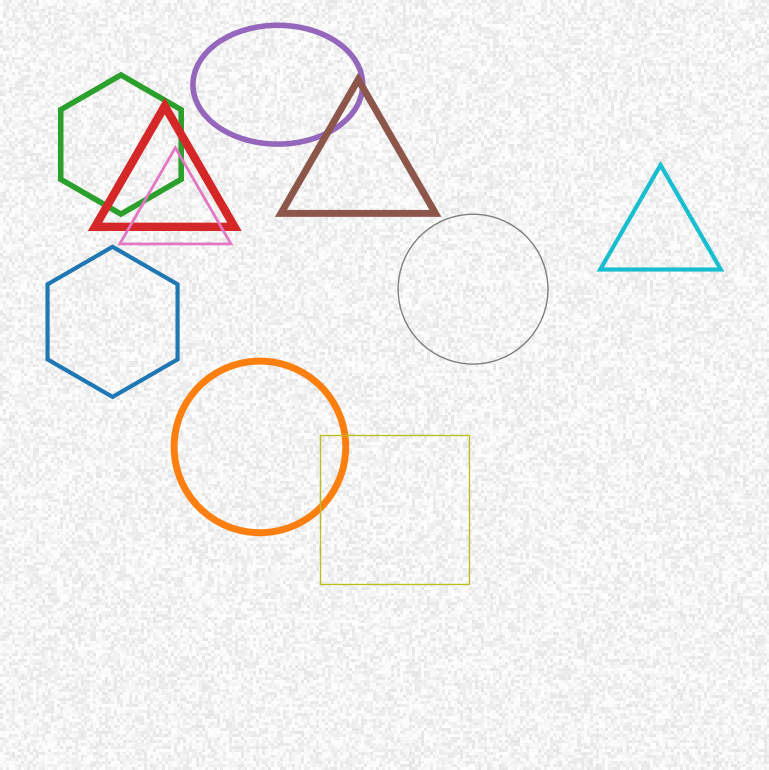[{"shape": "hexagon", "thickness": 1.5, "radius": 0.49, "center": [0.146, 0.582]}, {"shape": "circle", "thickness": 2.5, "radius": 0.56, "center": [0.338, 0.42]}, {"shape": "hexagon", "thickness": 2, "radius": 0.45, "center": [0.157, 0.812]}, {"shape": "triangle", "thickness": 3, "radius": 0.52, "center": [0.214, 0.758]}, {"shape": "oval", "thickness": 2, "radius": 0.55, "center": [0.361, 0.89]}, {"shape": "triangle", "thickness": 2.5, "radius": 0.58, "center": [0.465, 0.781]}, {"shape": "triangle", "thickness": 1, "radius": 0.42, "center": [0.228, 0.725]}, {"shape": "circle", "thickness": 0.5, "radius": 0.49, "center": [0.614, 0.624]}, {"shape": "square", "thickness": 0.5, "radius": 0.48, "center": [0.513, 0.338]}, {"shape": "triangle", "thickness": 1.5, "radius": 0.45, "center": [0.858, 0.695]}]